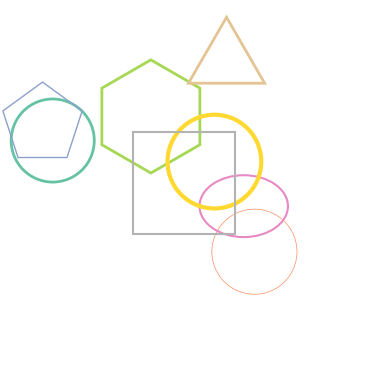[{"shape": "circle", "thickness": 2, "radius": 0.54, "center": [0.137, 0.635]}, {"shape": "circle", "thickness": 0.5, "radius": 0.55, "center": [0.661, 0.346]}, {"shape": "pentagon", "thickness": 1, "radius": 0.54, "center": [0.11, 0.678]}, {"shape": "oval", "thickness": 1.5, "radius": 0.57, "center": [0.633, 0.465]}, {"shape": "hexagon", "thickness": 2, "radius": 0.73, "center": [0.392, 0.698]}, {"shape": "circle", "thickness": 3, "radius": 0.61, "center": [0.557, 0.58]}, {"shape": "triangle", "thickness": 2, "radius": 0.57, "center": [0.588, 0.841]}, {"shape": "square", "thickness": 1.5, "radius": 0.67, "center": [0.478, 0.524]}]